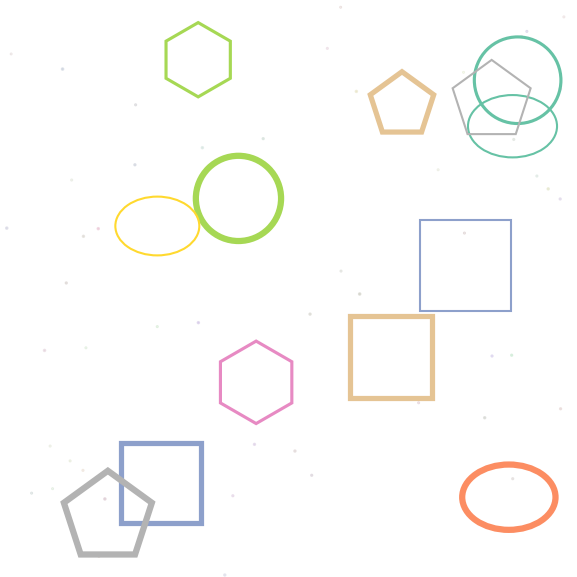[{"shape": "oval", "thickness": 1, "radius": 0.39, "center": [0.887, 0.781]}, {"shape": "circle", "thickness": 1.5, "radius": 0.37, "center": [0.896, 0.86]}, {"shape": "oval", "thickness": 3, "radius": 0.4, "center": [0.881, 0.138]}, {"shape": "square", "thickness": 2.5, "radius": 0.35, "center": [0.279, 0.163]}, {"shape": "square", "thickness": 1, "radius": 0.4, "center": [0.806, 0.539]}, {"shape": "hexagon", "thickness": 1.5, "radius": 0.36, "center": [0.444, 0.337]}, {"shape": "circle", "thickness": 3, "radius": 0.37, "center": [0.413, 0.656]}, {"shape": "hexagon", "thickness": 1.5, "radius": 0.32, "center": [0.343, 0.896]}, {"shape": "oval", "thickness": 1, "radius": 0.36, "center": [0.272, 0.608]}, {"shape": "pentagon", "thickness": 2.5, "radius": 0.29, "center": [0.696, 0.817]}, {"shape": "square", "thickness": 2.5, "radius": 0.36, "center": [0.677, 0.381]}, {"shape": "pentagon", "thickness": 1, "radius": 0.36, "center": [0.851, 0.824]}, {"shape": "pentagon", "thickness": 3, "radius": 0.4, "center": [0.187, 0.104]}]